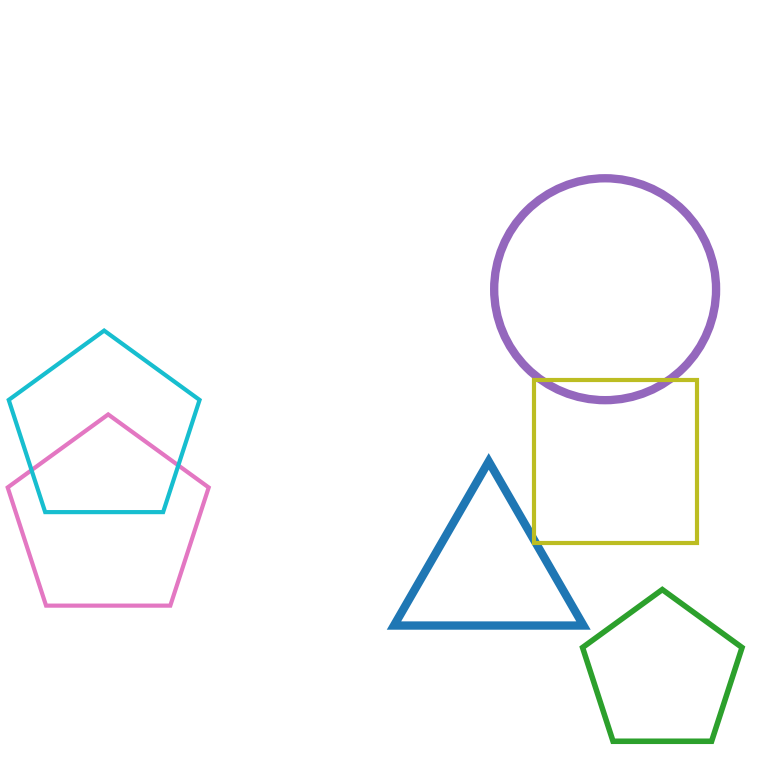[{"shape": "triangle", "thickness": 3, "radius": 0.71, "center": [0.635, 0.259]}, {"shape": "pentagon", "thickness": 2, "radius": 0.54, "center": [0.86, 0.125]}, {"shape": "circle", "thickness": 3, "radius": 0.72, "center": [0.786, 0.624]}, {"shape": "pentagon", "thickness": 1.5, "radius": 0.69, "center": [0.141, 0.325]}, {"shape": "square", "thickness": 1.5, "radius": 0.53, "center": [0.8, 0.4]}, {"shape": "pentagon", "thickness": 1.5, "radius": 0.65, "center": [0.135, 0.44]}]